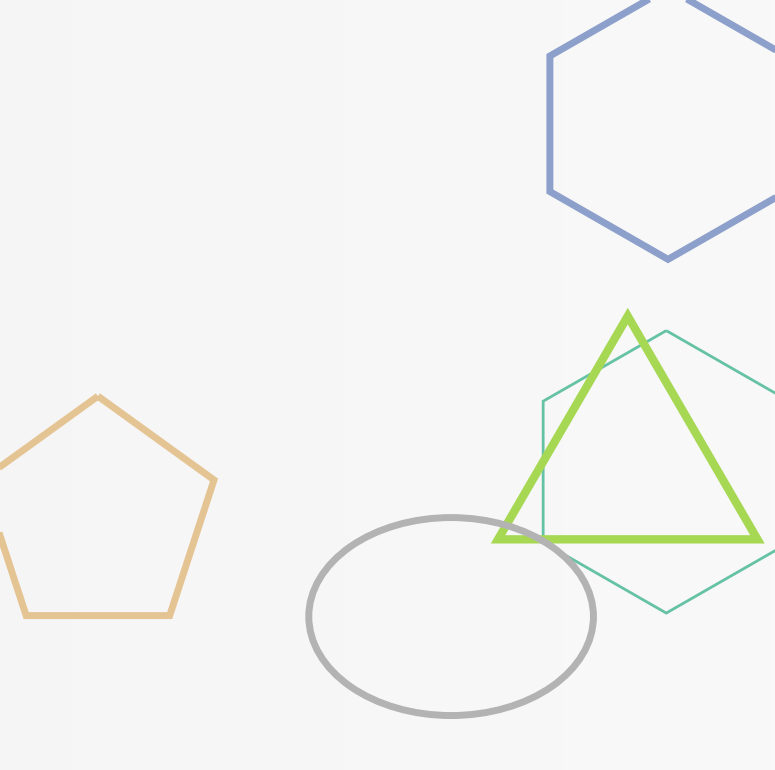[{"shape": "hexagon", "thickness": 1, "radius": 0.92, "center": [0.86, 0.387]}, {"shape": "hexagon", "thickness": 2.5, "radius": 0.88, "center": [0.862, 0.839]}, {"shape": "triangle", "thickness": 3, "radius": 0.97, "center": [0.81, 0.396]}, {"shape": "pentagon", "thickness": 2.5, "radius": 0.79, "center": [0.126, 0.328]}, {"shape": "oval", "thickness": 2.5, "radius": 0.92, "center": [0.582, 0.199]}]